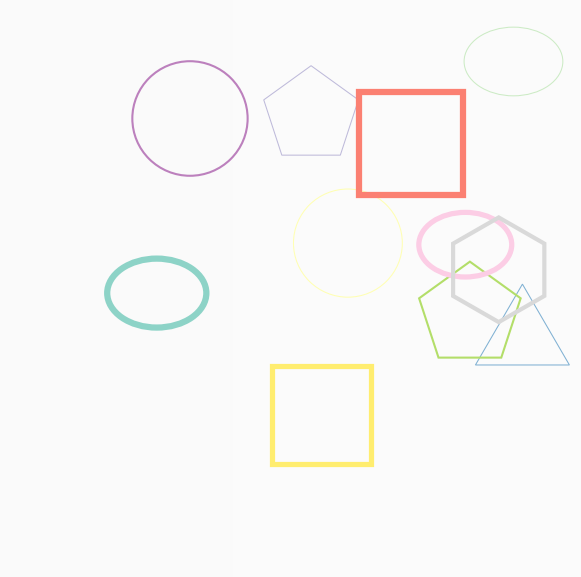[{"shape": "oval", "thickness": 3, "radius": 0.43, "center": [0.27, 0.492]}, {"shape": "circle", "thickness": 0.5, "radius": 0.47, "center": [0.599, 0.578]}, {"shape": "pentagon", "thickness": 0.5, "radius": 0.43, "center": [0.535, 0.8]}, {"shape": "square", "thickness": 3, "radius": 0.45, "center": [0.707, 0.751]}, {"shape": "triangle", "thickness": 0.5, "radius": 0.47, "center": [0.899, 0.414]}, {"shape": "pentagon", "thickness": 1, "radius": 0.46, "center": [0.808, 0.454]}, {"shape": "oval", "thickness": 2.5, "radius": 0.4, "center": [0.8, 0.575]}, {"shape": "hexagon", "thickness": 2, "radius": 0.45, "center": [0.858, 0.532]}, {"shape": "circle", "thickness": 1, "radius": 0.5, "center": [0.327, 0.794]}, {"shape": "oval", "thickness": 0.5, "radius": 0.42, "center": [0.883, 0.893]}, {"shape": "square", "thickness": 2.5, "radius": 0.42, "center": [0.553, 0.28]}]